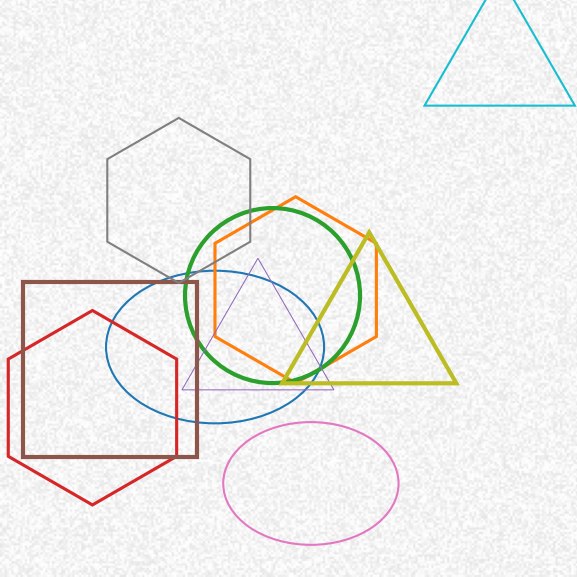[{"shape": "oval", "thickness": 1, "radius": 0.94, "center": [0.372, 0.398]}, {"shape": "hexagon", "thickness": 1.5, "radius": 0.81, "center": [0.512, 0.497]}, {"shape": "circle", "thickness": 2, "radius": 0.76, "center": [0.472, 0.487]}, {"shape": "hexagon", "thickness": 1.5, "radius": 0.84, "center": [0.16, 0.293]}, {"shape": "triangle", "thickness": 0.5, "radius": 0.76, "center": [0.447, 0.4]}, {"shape": "square", "thickness": 2, "radius": 0.76, "center": [0.191, 0.359]}, {"shape": "oval", "thickness": 1, "radius": 0.76, "center": [0.538, 0.162]}, {"shape": "hexagon", "thickness": 1, "radius": 0.71, "center": [0.31, 0.652]}, {"shape": "triangle", "thickness": 2, "radius": 0.87, "center": [0.639, 0.422]}, {"shape": "triangle", "thickness": 1, "radius": 0.75, "center": [0.865, 0.891]}]